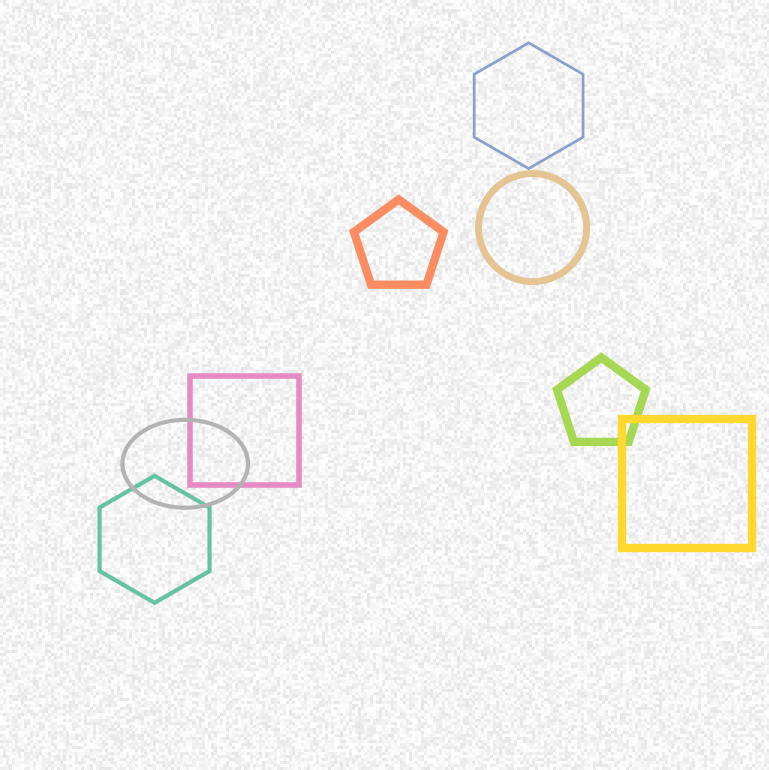[{"shape": "hexagon", "thickness": 1.5, "radius": 0.41, "center": [0.201, 0.3]}, {"shape": "pentagon", "thickness": 3, "radius": 0.31, "center": [0.518, 0.68]}, {"shape": "hexagon", "thickness": 1, "radius": 0.41, "center": [0.687, 0.863]}, {"shape": "square", "thickness": 2, "radius": 0.35, "center": [0.318, 0.44]}, {"shape": "pentagon", "thickness": 3, "radius": 0.3, "center": [0.781, 0.475]}, {"shape": "square", "thickness": 3, "radius": 0.42, "center": [0.892, 0.372]}, {"shape": "circle", "thickness": 2.5, "radius": 0.35, "center": [0.692, 0.704]}, {"shape": "oval", "thickness": 1.5, "radius": 0.41, "center": [0.241, 0.398]}]